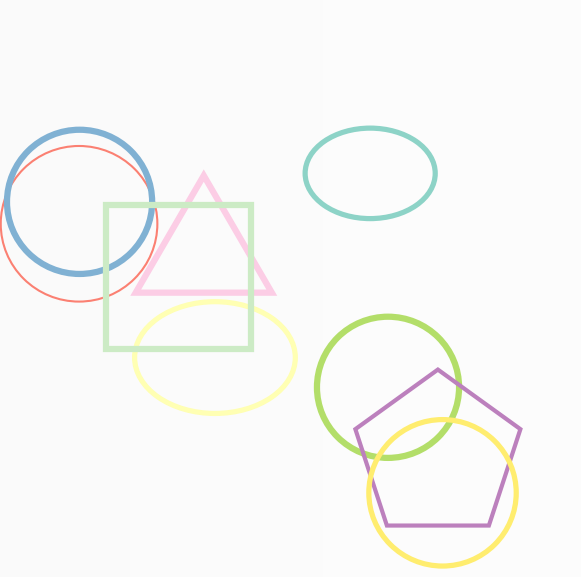[{"shape": "oval", "thickness": 2.5, "radius": 0.56, "center": [0.637, 0.699]}, {"shape": "oval", "thickness": 2.5, "radius": 0.69, "center": [0.37, 0.38]}, {"shape": "circle", "thickness": 1, "radius": 0.67, "center": [0.136, 0.612]}, {"shape": "circle", "thickness": 3, "radius": 0.62, "center": [0.137, 0.65]}, {"shape": "circle", "thickness": 3, "radius": 0.61, "center": [0.668, 0.328]}, {"shape": "triangle", "thickness": 3, "radius": 0.68, "center": [0.351, 0.56]}, {"shape": "pentagon", "thickness": 2, "radius": 0.75, "center": [0.753, 0.21]}, {"shape": "square", "thickness": 3, "radius": 0.63, "center": [0.307, 0.52]}, {"shape": "circle", "thickness": 2.5, "radius": 0.63, "center": [0.761, 0.146]}]